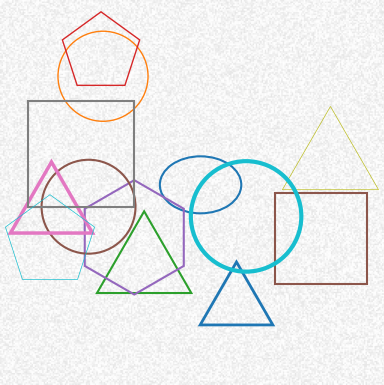[{"shape": "triangle", "thickness": 2, "radius": 0.54, "center": [0.614, 0.211]}, {"shape": "oval", "thickness": 1.5, "radius": 0.53, "center": [0.521, 0.52]}, {"shape": "circle", "thickness": 1, "radius": 0.58, "center": [0.268, 0.802]}, {"shape": "triangle", "thickness": 1.5, "radius": 0.71, "center": [0.374, 0.31]}, {"shape": "pentagon", "thickness": 1, "radius": 0.53, "center": [0.262, 0.864]}, {"shape": "hexagon", "thickness": 1.5, "radius": 0.74, "center": [0.349, 0.384]}, {"shape": "circle", "thickness": 1.5, "radius": 0.61, "center": [0.23, 0.463]}, {"shape": "square", "thickness": 1.5, "radius": 0.6, "center": [0.834, 0.381]}, {"shape": "triangle", "thickness": 2.5, "radius": 0.62, "center": [0.134, 0.456]}, {"shape": "square", "thickness": 1.5, "radius": 0.69, "center": [0.21, 0.599]}, {"shape": "triangle", "thickness": 0.5, "radius": 0.72, "center": [0.858, 0.579]}, {"shape": "circle", "thickness": 3, "radius": 0.72, "center": [0.639, 0.438]}, {"shape": "pentagon", "thickness": 0.5, "radius": 0.61, "center": [0.13, 0.373]}]